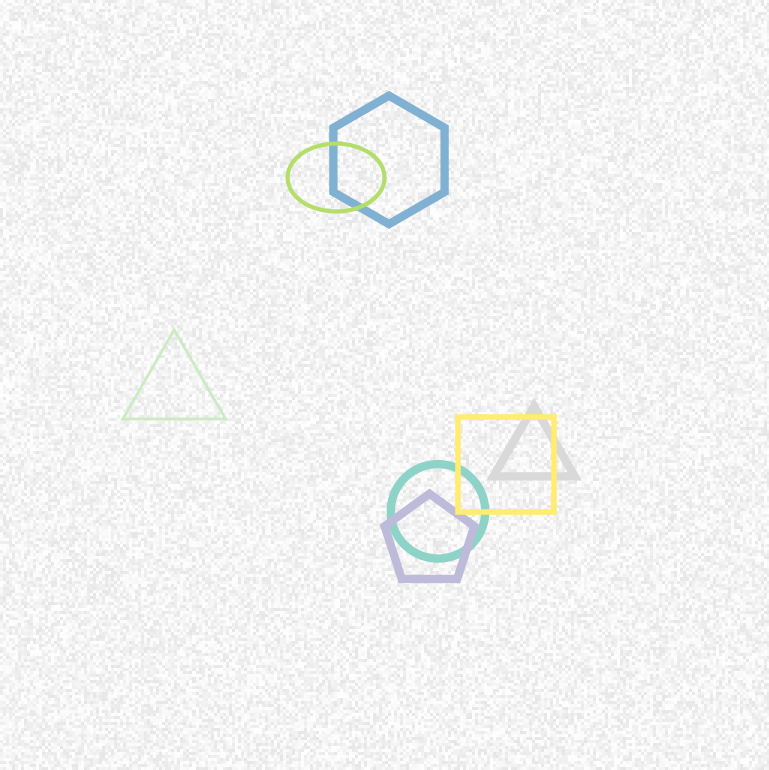[{"shape": "circle", "thickness": 3, "radius": 0.31, "center": [0.569, 0.336]}, {"shape": "pentagon", "thickness": 3, "radius": 0.31, "center": [0.558, 0.298]}, {"shape": "hexagon", "thickness": 3, "radius": 0.42, "center": [0.505, 0.792]}, {"shape": "oval", "thickness": 1.5, "radius": 0.31, "center": [0.436, 0.769]}, {"shape": "triangle", "thickness": 3, "radius": 0.3, "center": [0.694, 0.412]}, {"shape": "triangle", "thickness": 1, "radius": 0.39, "center": [0.226, 0.494]}, {"shape": "square", "thickness": 2, "radius": 0.31, "center": [0.657, 0.397]}]